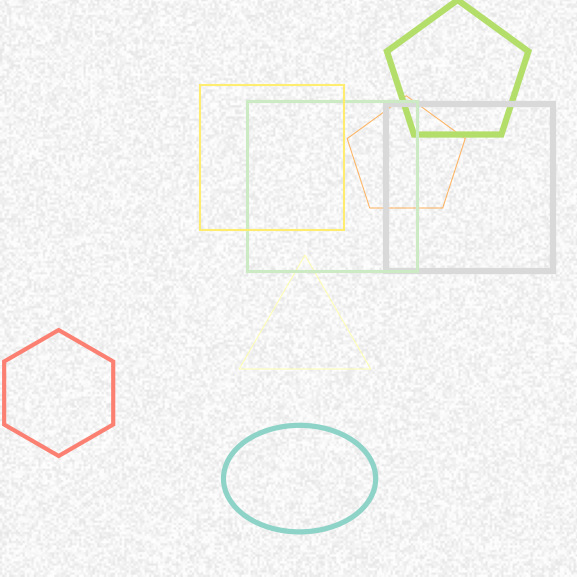[{"shape": "oval", "thickness": 2.5, "radius": 0.66, "center": [0.519, 0.17]}, {"shape": "triangle", "thickness": 0.5, "radius": 0.66, "center": [0.528, 0.426]}, {"shape": "hexagon", "thickness": 2, "radius": 0.55, "center": [0.102, 0.319]}, {"shape": "pentagon", "thickness": 0.5, "radius": 0.54, "center": [0.703, 0.726]}, {"shape": "pentagon", "thickness": 3, "radius": 0.64, "center": [0.792, 0.87]}, {"shape": "square", "thickness": 3, "radius": 0.72, "center": [0.813, 0.675]}, {"shape": "square", "thickness": 1.5, "radius": 0.73, "center": [0.574, 0.678]}, {"shape": "square", "thickness": 1, "radius": 0.63, "center": [0.471, 0.727]}]